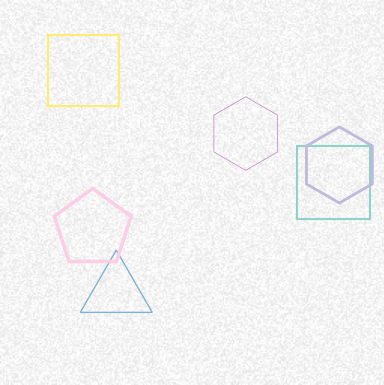[{"shape": "square", "thickness": 1.5, "radius": 0.47, "center": [0.867, 0.525]}, {"shape": "hexagon", "thickness": 2, "radius": 0.49, "center": [0.882, 0.572]}, {"shape": "triangle", "thickness": 1, "radius": 0.54, "center": [0.302, 0.243]}, {"shape": "pentagon", "thickness": 2.5, "radius": 0.52, "center": [0.241, 0.406]}, {"shape": "hexagon", "thickness": 0.5, "radius": 0.48, "center": [0.638, 0.653]}, {"shape": "square", "thickness": 1.5, "radius": 0.46, "center": [0.216, 0.818]}]